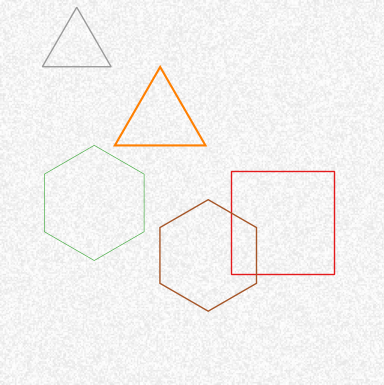[{"shape": "square", "thickness": 1, "radius": 0.67, "center": [0.734, 0.422]}, {"shape": "hexagon", "thickness": 0.5, "radius": 0.75, "center": [0.245, 0.473]}, {"shape": "triangle", "thickness": 1.5, "radius": 0.68, "center": [0.416, 0.69]}, {"shape": "hexagon", "thickness": 1, "radius": 0.72, "center": [0.541, 0.337]}, {"shape": "triangle", "thickness": 1, "radius": 0.52, "center": [0.199, 0.878]}]